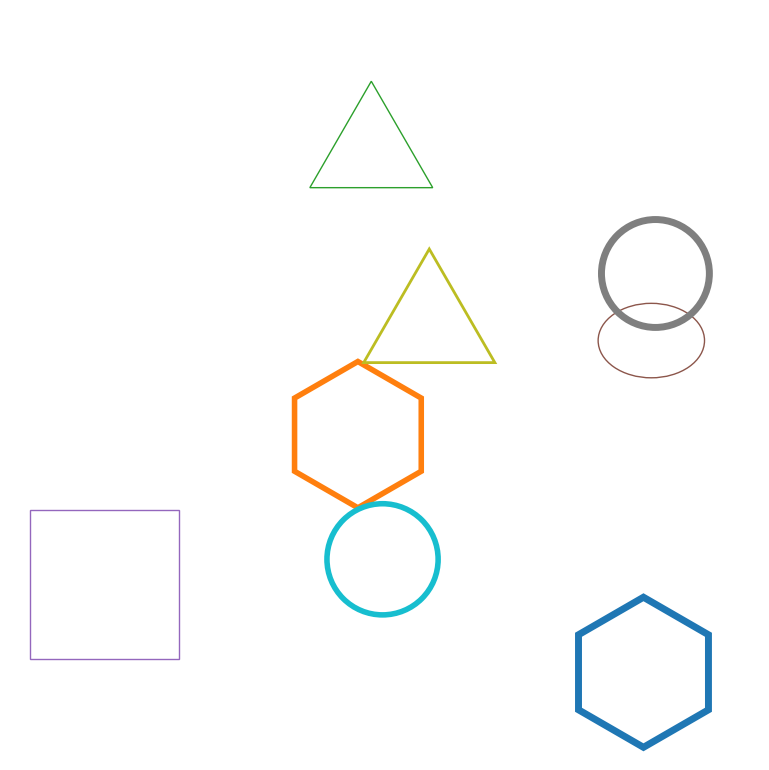[{"shape": "hexagon", "thickness": 2.5, "radius": 0.49, "center": [0.836, 0.127]}, {"shape": "hexagon", "thickness": 2, "radius": 0.48, "center": [0.465, 0.435]}, {"shape": "triangle", "thickness": 0.5, "radius": 0.46, "center": [0.482, 0.802]}, {"shape": "square", "thickness": 0.5, "radius": 0.48, "center": [0.136, 0.241]}, {"shape": "oval", "thickness": 0.5, "radius": 0.35, "center": [0.846, 0.558]}, {"shape": "circle", "thickness": 2.5, "radius": 0.35, "center": [0.851, 0.645]}, {"shape": "triangle", "thickness": 1, "radius": 0.49, "center": [0.557, 0.578]}, {"shape": "circle", "thickness": 2, "radius": 0.36, "center": [0.497, 0.274]}]